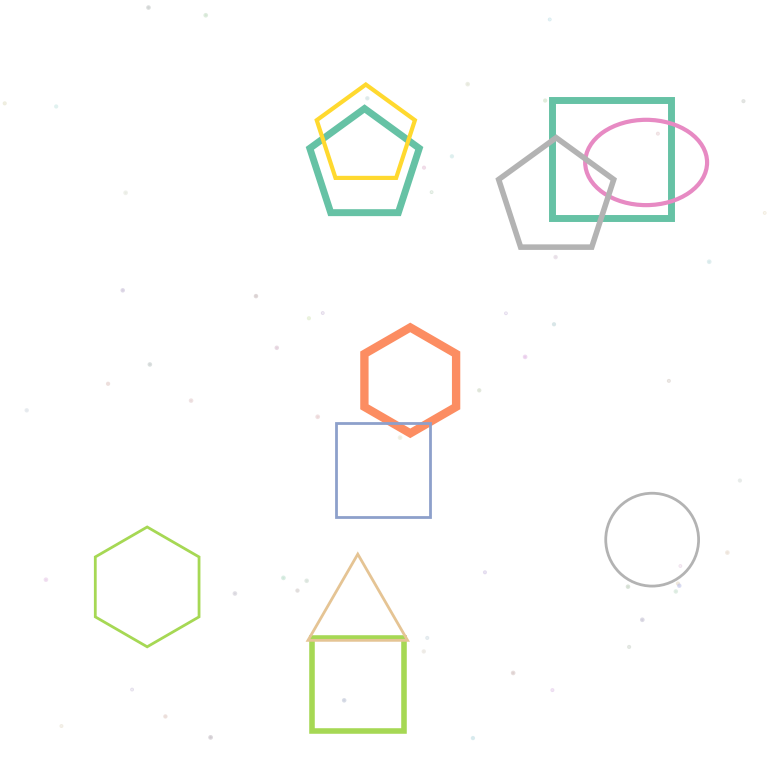[{"shape": "pentagon", "thickness": 2.5, "radius": 0.37, "center": [0.473, 0.784]}, {"shape": "square", "thickness": 2.5, "radius": 0.38, "center": [0.794, 0.793]}, {"shape": "hexagon", "thickness": 3, "radius": 0.34, "center": [0.533, 0.506]}, {"shape": "square", "thickness": 1, "radius": 0.3, "center": [0.497, 0.39]}, {"shape": "oval", "thickness": 1.5, "radius": 0.4, "center": [0.839, 0.789]}, {"shape": "square", "thickness": 2, "radius": 0.3, "center": [0.465, 0.111]}, {"shape": "hexagon", "thickness": 1, "radius": 0.39, "center": [0.191, 0.238]}, {"shape": "pentagon", "thickness": 1.5, "radius": 0.34, "center": [0.475, 0.823]}, {"shape": "triangle", "thickness": 1, "radius": 0.37, "center": [0.465, 0.206]}, {"shape": "pentagon", "thickness": 2, "radius": 0.39, "center": [0.722, 0.743]}, {"shape": "circle", "thickness": 1, "radius": 0.3, "center": [0.847, 0.299]}]